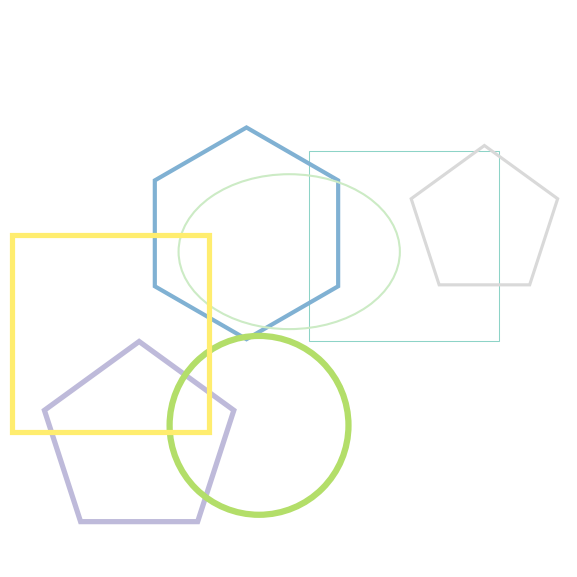[{"shape": "square", "thickness": 0.5, "radius": 0.82, "center": [0.7, 0.573]}, {"shape": "pentagon", "thickness": 2.5, "radius": 0.86, "center": [0.241, 0.235]}, {"shape": "hexagon", "thickness": 2, "radius": 0.92, "center": [0.427, 0.595]}, {"shape": "circle", "thickness": 3, "radius": 0.77, "center": [0.449, 0.263]}, {"shape": "pentagon", "thickness": 1.5, "radius": 0.67, "center": [0.839, 0.614]}, {"shape": "oval", "thickness": 1, "radius": 0.96, "center": [0.501, 0.563]}, {"shape": "square", "thickness": 2.5, "radius": 0.85, "center": [0.191, 0.422]}]